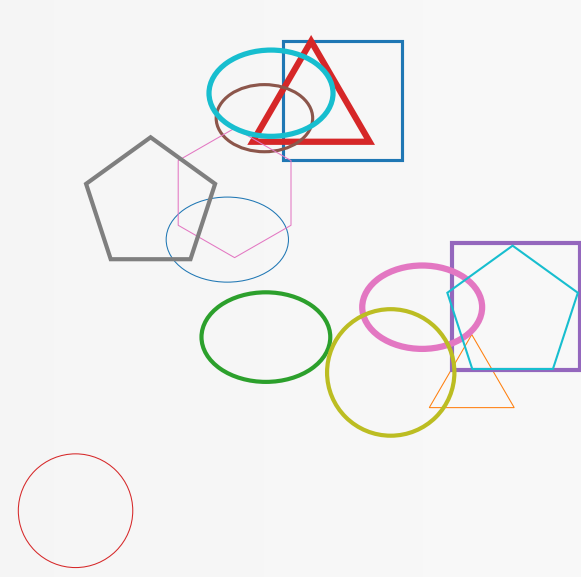[{"shape": "square", "thickness": 1.5, "radius": 0.51, "center": [0.589, 0.825]}, {"shape": "oval", "thickness": 0.5, "radius": 0.53, "center": [0.391, 0.584]}, {"shape": "triangle", "thickness": 0.5, "radius": 0.42, "center": [0.812, 0.335]}, {"shape": "oval", "thickness": 2, "radius": 0.55, "center": [0.457, 0.415]}, {"shape": "circle", "thickness": 0.5, "radius": 0.49, "center": [0.13, 0.115]}, {"shape": "triangle", "thickness": 3, "radius": 0.58, "center": [0.535, 0.812]}, {"shape": "square", "thickness": 2, "radius": 0.55, "center": [0.888, 0.468]}, {"shape": "oval", "thickness": 1.5, "radius": 0.42, "center": [0.455, 0.795]}, {"shape": "oval", "thickness": 3, "radius": 0.52, "center": [0.726, 0.467]}, {"shape": "hexagon", "thickness": 0.5, "radius": 0.56, "center": [0.404, 0.665]}, {"shape": "pentagon", "thickness": 2, "radius": 0.58, "center": [0.259, 0.645]}, {"shape": "circle", "thickness": 2, "radius": 0.55, "center": [0.672, 0.354]}, {"shape": "pentagon", "thickness": 1, "radius": 0.59, "center": [0.882, 0.456]}, {"shape": "oval", "thickness": 2.5, "radius": 0.53, "center": [0.466, 0.838]}]